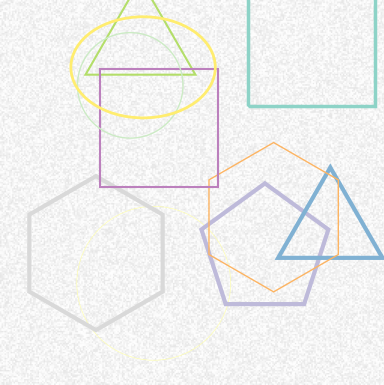[{"shape": "square", "thickness": 2.5, "radius": 0.82, "center": [0.809, 0.888]}, {"shape": "circle", "thickness": 0.5, "radius": 1.0, "center": [0.399, 0.264]}, {"shape": "pentagon", "thickness": 3, "radius": 0.87, "center": [0.688, 0.35]}, {"shape": "triangle", "thickness": 3, "radius": 0.78, "center": [0.858, 0.408]}, {"shape": "hexagon", "thickness": 1, "radius": 0.97, "center": [0.711, 0.436]}, {"shape": "triangle", "thickness": 1.5, "radius": 0.82, "center": [0.365, 0.888]}, {"shape": "hexagon", "thickness": 3, "radius": 1.0, "center": [0.249, 0.343]}, {"shape": "square", "thickness": 1.5, "radius": 0.76, "center": [0.413, 0.668]}, {"shape": "circle", "thickness": 1, "radius": 0.69, "center": [0.338, 0.778]}, {"shape": "oval", "thickness": 2, "radius": 0.94, "center": [0.372, 0.825]}]